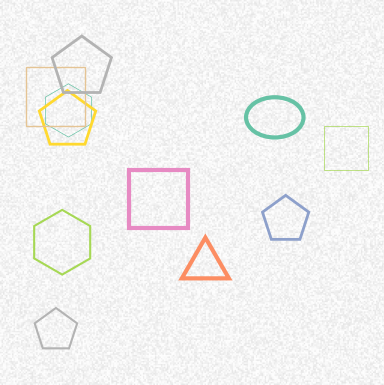[{"shape": "oval", "thickness": 3, "radius": 0.37, "center": [0.714, 0.695]}, {"shape": "hexagon", "thickness": 0.5, "radius": 0.35, "center": [0.178, 0.713]}, {"shape": "triangle", "thickness": 3, "radius": 0.35, "center": [0.533, 0.312]}, {"shape": "pentagon", "thickness": 2, "radius": 0.32, "center": [0.742, 0.429]}, {"shape": "square", "thickness": 3, "radius": 0.38, "center": [0.412, 0.483]}, {"shape": "square", "thickness": 0.5, "radius": 0.29, "center": [0.899, 0.616]}, {"shape": "hexagon", "thickness": 1.5, "radius": 0.42, "center": [0.162, 0.371]}, {"shape": "pentagon", "thickness": 2, "radius": 0.39, "center": [0.175, 0.688]}, {"shape": "square", "thickness": 1, "radius": 0.38, "center": [0.144, 0.749]}, {"shape": "pentagon", "thickness": 2, "radius": 0.41, "center": [0.212, 0.825]}, {"shape": "pentagon", "thickness": 1.5, "radius": 0.29, "center": [0.145, 0.142]}]